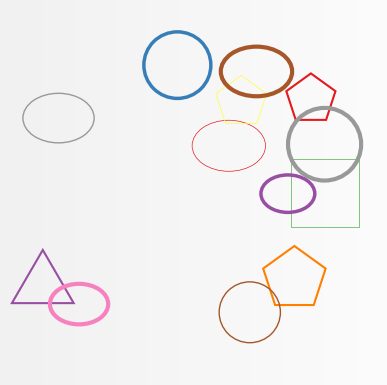[{"shape": "pentagon", "thickness": 1.5, "radius": 0.33, "center": [0.802, 0.743]}, {"shape": "oval", "thickness": 0.5, "radius": 0.47, "center": [0.59, 0.621]}, {"shape": "circle", "thickness": 2.5, "radius": 0.43, "center": [0.458, 0.831]}, {"shape": "square", "thickness": 0.5, "radius": 0.44, "center": [0.839, 0.499]}, {"shape": "oval", "thickness": 2.5, "radius": 0.35, "center": [0.743, 0.497]}, {"shape": "triangle", "thickness": 1.5, "radius": 0.46, "center": [0.11, 0.259]}, {"shape": "pentagon", "thickness": 1.5, "radius": 0.42, "center": [0.76, 0.276]}, {"shape": "pentagon", "thickness": 0.5, "radius": 0.34, "center": [0.622, 0.735]}, {"shape": "circle", "thickness": 1, "radius": 0.4, "center": [0.645, 0.189]}, {"shape": "oval", "thickness": 3, "radius": 0.46, "center": [0.662, 0.814]}, {"shape": "oval", "thickness": 3, "radius": 0.38, "center": [0.204, 0.21]}, {"shape": "circle", "thickness": 3, "radius": 0.47, "center": [0.838, 0.625]}, {"shape": "oval", "thickness": 1, "radius": 0.46, "center": [0.151, 0.693]}]